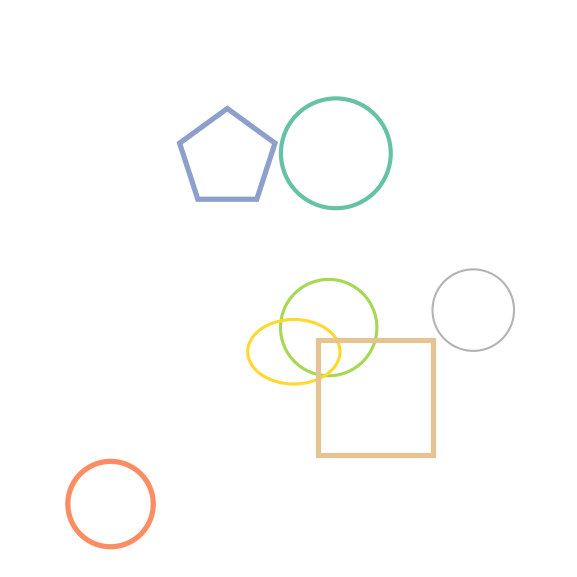[{"shape": "circle", "thickness": 2, "radius": 0.48, "center": [0.582, 0.734]}, {"shape": "circle", "thickness": 2.5, "radius": 0.37, "center": [0.191, 0.126]}, {"shape": "pentagon", "thickness": 2.5, "radius": 0.43, "center": [0.394, 0.724]}, {"shape": "circle", "thickness": 1.5, "radius": 0.42, "center": [0.569, 0.432]}, {"shape": "oval", "thickness": 1.5, "radius": 0.4, "center": [0.509, 0.39]}, {"shape": "square", "thickness": 2.5, "radius": 0.5, "center": [0.649, 0.311]}, {"shape": "circle", "thickness": 1, "radius": 0.35, "center": [0.82, 0.462]}]